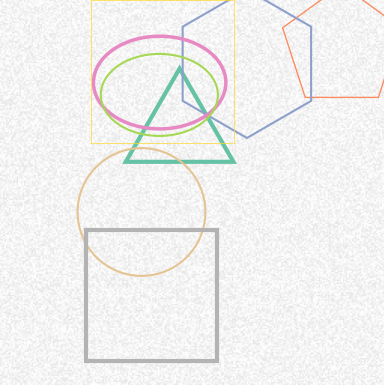[{"shape": "triangle", "thickness": 3, "radius": 0.81, "center": [0.466, 0.66]}, {"shape": "pentagon", "thickness": 1, "radius": 0.81, "center": [0.888, 0.878]}, {"shape": "hexagon", "thickness": 1.5, "radius": 0.96, "center": [0.641, 0.834]}, {"shape": "oval", "thickness": 2.5, "radius": 0.86, "center": [0.415, 0.786]}, {"shape": "oval", "thickness": 1.5, "radius": 0.76, "center": [0.414, 0.753]}, {"shape": "square", "thickness": 0.5, "radius": 0.93, "center": [0.423, 0.814]}, {"shape": "circle", "thickness": 1.5, "radius": 0.83, "center": [0.367, 0.449]}, {"shape": "square", "thickness": 3, "radius": 0.85, "center": [0.394, 0.232]}]